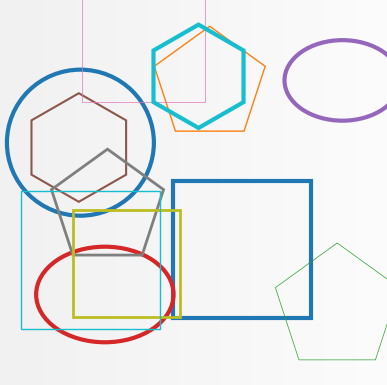[{"shape": "square", "thickness": 3, "radius": 0.89, "center": [0.624, 0.351]}, {"shape": "circle", "thickness": 3, "radius": 0.95, "center": [0.207, 0.629]}, {"shape": "pentagon", "thickness": 1, "radius": 0.75, "center": [0.541, 0.781]}, {"shape": "pentagon", "thickness": 0.5, "radius": 0.84, "center": [0.87, 0.201]}, {"shape": "oval", "thickness": 3, "radius": 0.89, "center": [0.271, 0.235]}, {"shape": "oval", "thickness": 3, "radius": 0.75, "center": [0.884, 0.791]}, {"shape": "hexagon", "thickness": 1.5, "radius": 0.71, "center": [0.203, 0.617]}, {"shape": "square", "thickness": 0.5, "radius": 0.79, "center": [0.37, 0.893]}, {"shape": "pentagon", "thickness": 2, "radius": 0.76, "center": [0.277, 0.461]}, {"shape": "square", "thickness": 2, "radius": 0.69, "center": [0.326, 0.316]}, {"shape": "hexagon", "thickness": 3, "radius": 0.67, "center": [0.512, 0.802]}, {"shape": "square", "thickness": 1, "radius": 0.89, "center": [0.233, 0.324]}]